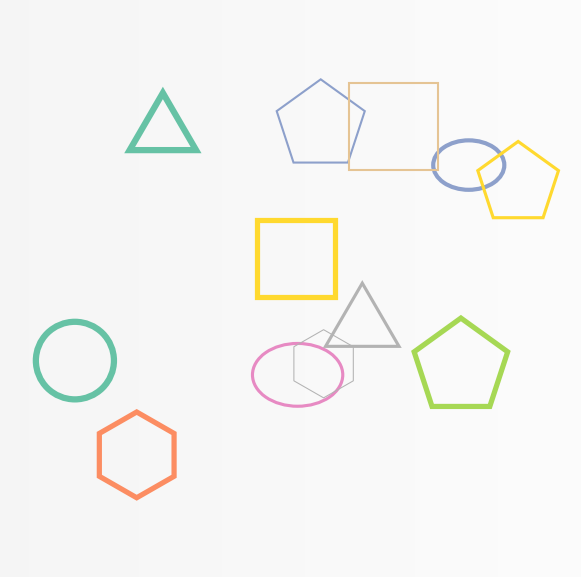[{"shape": "triangle", "thickness": 3, "radius": 0.33, "center": [0.28, 0.772]}, {"shape": "circle", "thickness": 3, "radius": 0.34, "center": [0.129, 0.375]}, {"shape": "hexagon", "thickness": 2.5, "radius": 0.37, "center": [0.235, 0.211]}, {"shape": "oval", "thickness": 2, "radius": 0.31, "center": [0.806, 0.713]}, {"shape": "pentagon", "thickness": 1, "radius": 0.4, "center": [0.552, 0.782]}, {"shape": "oval", "thickness": 1.5, "radius": 0.39, "center": [0.512, 0.35]}, {"shape": "pentagon", "thickness": 2.5, "radius": 0.42, "center": [0.793, 0.364]}, {"shape": "square", "thickness": 2.5, "radius": 0.33, "center": [0.509, 0.551]}, {"shape": "pentagon", "thickness": 1.5, "radius": 0.36, "center": [0.891, 0.681]}, {"shape": "square", "thickness": 1, "radius": 0.38, "center": [0.677, 0.78]}, {"shape": "hexagon", "thickness": 0.5, "radius": 0.3, "center": [0.557, 0.369]}, {"shape": "triangle", "thickness": 1.5, "radius": 0.36, "center": [0.623, 0.436]}]